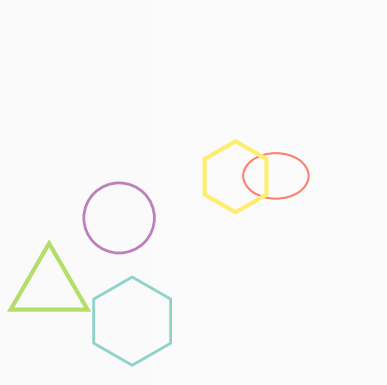[{"shape": "hexagon", "thickness": 2, "radius": 0.57, "center": [0.341, 0.166]}, {"shape": "oval", "thickness": 1.5, "radius": 0.42, "center": [0.712, 0.543]}, {"shape": "triangle", "thickness": 3, "radius": 0.57, "center": [0.127, 0.253]}, {"shape": "circle", "thickness": 2, "radius": 0.46, "center": [0.307, 0.434]}, {"shape": "hexagon", "thickness": 3, "radius": 0.46, "center": [0.608, 0.541]}]